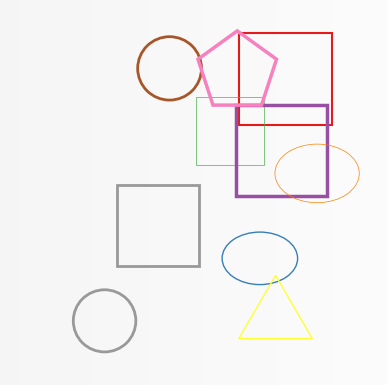[{"shape": "square", "thickness": 1.5, "radius": 0.6, "center": [0.737, 0.794]}, {"shape": "oval", "thickness": 1, "radius": 0.49, "center": [0.671, 0.329]}, {"shape": "square", "thickness": 0.5, "radius": 0.44, "center": [0.594, 0.66]}, {"shape": "square", "thickness": 2.5, "radius": 0.59, "center": [0.728, 0.609]}, {"shape": "oval", "thickness": 0.5, "radius": 0.54, "center": [0.818, 0.55]}, {"shape": "triangle", "thickness": 1, "radius": 0.55, "center": [0.711, 0.175]}, {"shape": "circle", "thickness": 2, "radius": 0.41, "center": [0.438, 0.822]}, {"shape": "pentagon", "thickness": 2.5, "radius": 0.53, "center": [0.612, 0.813]}, {"shape": "circle", "thickness": 2, "radius": 0.4, "center": [0.27, 0.167]}, {"shape": "square", "thickness": 2, "radius": 0.53, "center": [0.408, 0.414]}]